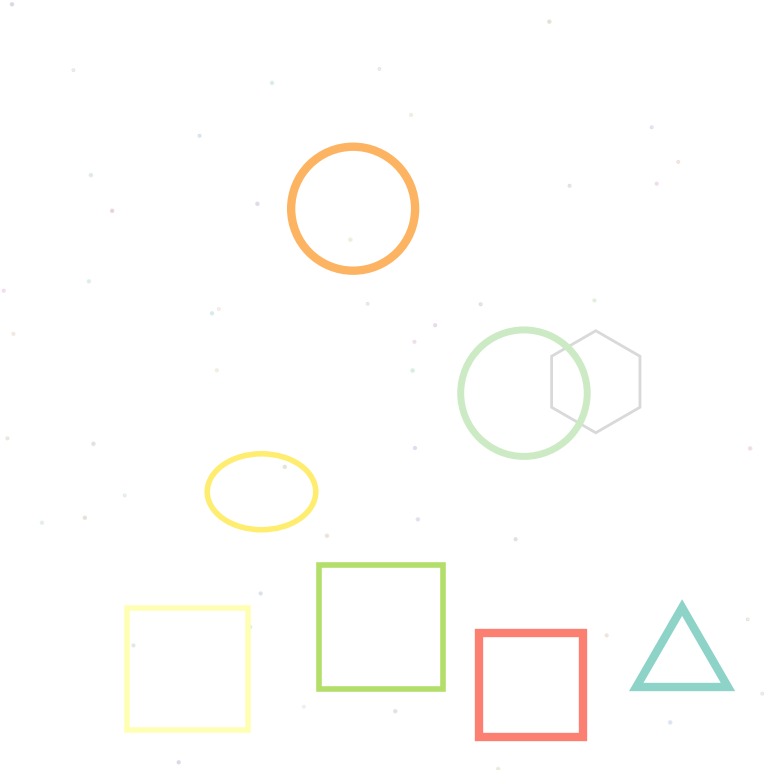[{"shape": "triangle", "thickness": 3, "radius": 0.34, "center": [0.886, 0.142]}, {"shape": "square", "thickness": 2, "radius": 0.39, "center": [0.244, 0.131]}, {"shape": "square", "thickness": 3, "radius": 0.34, "center": [0.69, 0.11]}, {"shape": "circle", "thickness": 3, "radius": 0.4, "center": [0.459, 0.729]}, {"shape": "square", "thickness": 2, "radius": 0.4, "center": [0.495, 0.186]}, {"shape": "hexagon", "thickness": 1, "radius": 0.33, "center": [0.774, 0.504]}, {"shape": "circle", "thickness": 2.5, "radius": 0.41, "center": [0.68, 0.489]}, {"shape": "oval", "thickness": 2, "radius": 0.35, "center": [0.34, 0.361]}]